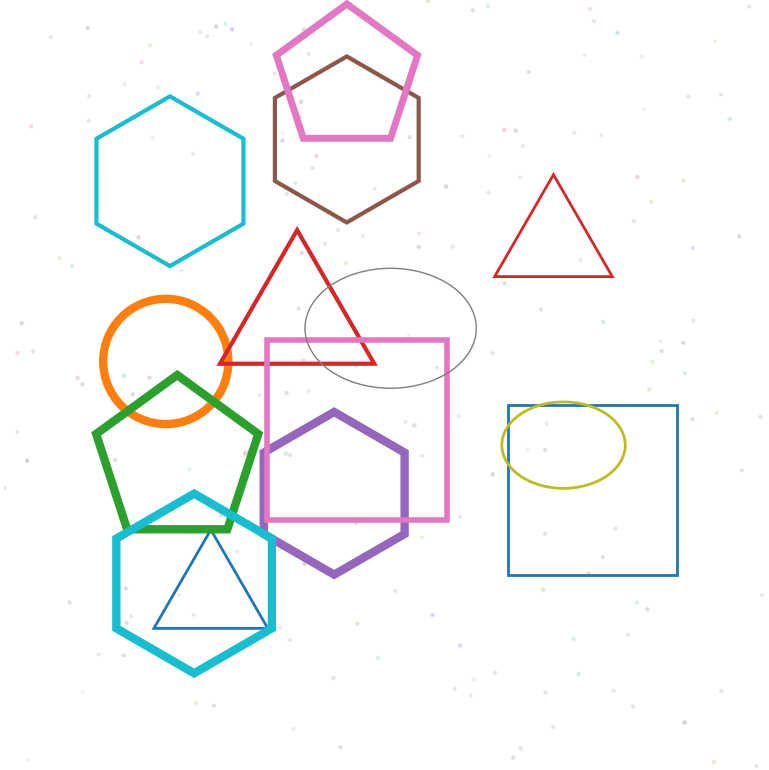[{"shape": "triangle", "thickness": 1, "radius": 0.43, "center": [0.274, 0.227]}, {"shape": "square", "thickness": 1, "radius": 0.55, "center": [0.769, 0.364]}, {"shape": "circle", "thickness": 3, "radius": 0.41, "center": [0.215, 0.531]}, {"shape": "pentagon", "thickness": 3, "radius": 0.55, "center": [0.23, 0.402]}, {"shape": "triangle", "thickness": 1, "radius": 0.44, "center": [0.719, 0.685]}, {"shape": "triangle", "thickness": 1.5, "radius": 0.58, "center": [0.386, 0.585]}, {"shape": "hexagon", "thickness": 3, "radius": 0.53, "center": [0.434, 0.359]}, {"shape": "hexagon", "thickness": 1.5, "radius": 0.54, "center": [0.45, 0.819]}, {"shape": "square", "thickness": 2, "radius": 0.58, "center": [0.464, 0.442]}, {"shape": "pentagon", "thickness": 2.5, "radius": 0.48, "center": [0.451, 0.898]}, {"shape": "oval", "thickness": 0.5, "radius": 0.56, "center": [0.507, 0.574]}, {"shape": "oval", "thickness": 1, "radius": 0.4, "center": [0.732, 0.422]}, {"shape": "hexagon", "thickness": 3, "radius": 0.58, "center": [0.252, 0.242]}, {"shape": "hexagon", "thickness": 1.5, "radius": 0.55, "center": [0.221, 0.765]}]